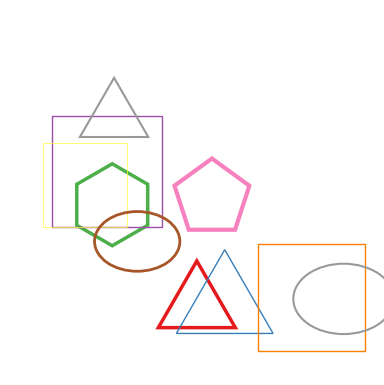[{"shape": "triangle", "thickness": 2.5, "radius": 0.58, "center": [0.511, 0.207]}, {"shape": "triangle", "thickness": 1, "radius": 0.72, "center": [0.584, 0.206]}, {"shape": "hexagon", "thickness": 2.5, "radius": 0.53, "center": [0.292, 0.468]}, {"shape": "square", "thickness": 1, "radius": 0.72, "center": [0.278, 0.555]}, {"shape": "square", "thickness": 1, "radius": 0.69, "center": [0.809, 0.227]}, {"shape": "square", "thickness": 0.5, "radius": 0.55, "center": [0.22, 0.52]}, {"shape": "oval", "thickness": 2, "radius": 0.55, "center": [0.356, 0.373]}, {"shape": "pentagon", "thickness": 3, "radius": 0.51, "center": [0.55, 0.486]}, {"shape": "oval", "thickness": 1.5, "radius": 0.65, "center": [0.892, 0.224]}, {"shape": "triangle", "thickness": 1.5, "radius": 0.51, "center": [0.296, 0.695]}]